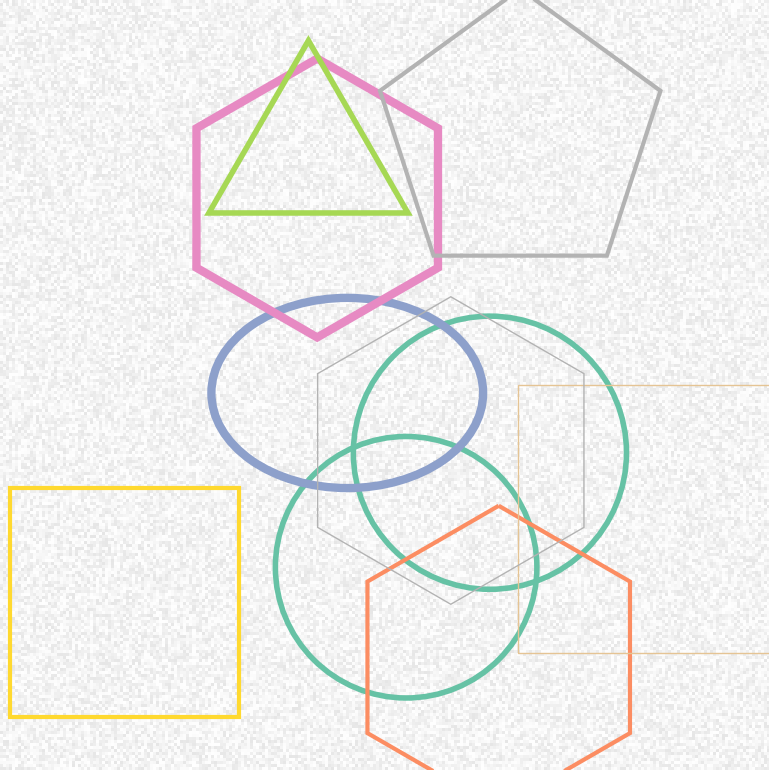[{"shape": "circle", "thickness": 2, "radius": 0.89, "center": [0.636, 0.412]}, {"shape": "circle", "thickness": 2, "radius": 0.85, "center": [0.527, 0.263]}, {"shape": "hexagon", "thickness": 1.5, "radius": 0.98, "center": [0.648, 0.146]}, {"shape": "oval", "thickness": 3, "radius": 0.88, "center": [0.451, 0.49]}, {"shape": "hexagon", "thickness": 3, "radius": 0.91, "center": [0.412, 0.743]}, {"shape": "triangle", "thickness": 2, "radius": 0.75, "center": [0.401, 0.798]}, {"shape": "square", "thickness": 1.5, "radius": 0.74, "center": [0.162, 0.218]}, {"shape": "square", "thickness": 0.5, "radius": 0.87, "center": [0.847, 0.326]}, {"shape": "pentagon", "thickness": 1.5, "radius": 0.96, "center": [0.676, 0.823]}, {"shape": "hexagon", "thickness": 0.5, "radius": 1.0, "center": [0.585, 0.415]}]